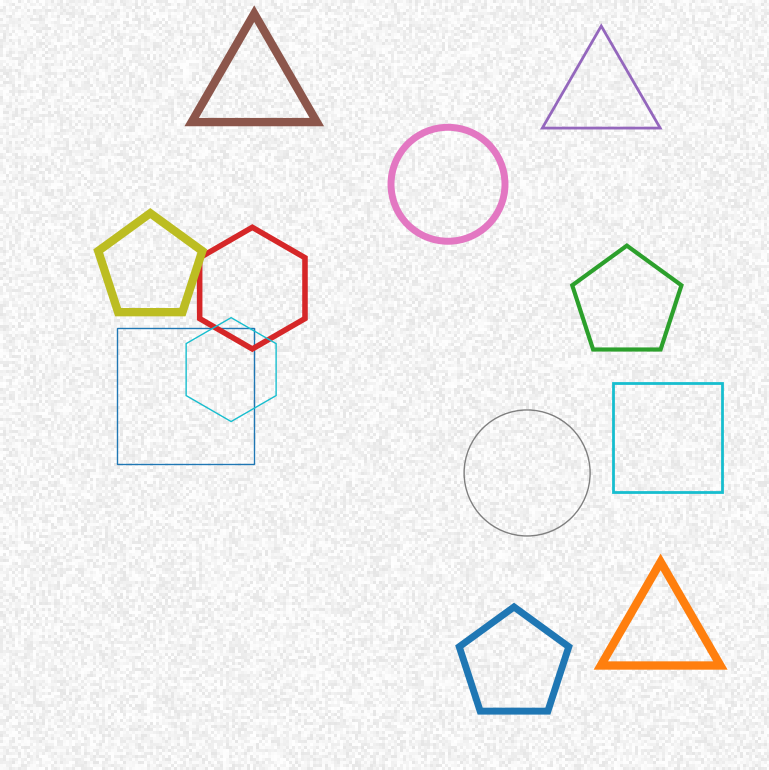[{"shape": "square", "thickness": 0.5, "radius": 0.44, "center": [0.241, 0.486]}, {"shape": "pentagon", "thickness": 2.5, "radius": 0.37, "center": [0.668, 0.137]}, {"shape": "triangle", "thickness": 3, "radius": 0.45, "center": [0.858, 0.181]}, {"shape": "pentagon", "thickness": 1.5, "radius": 0.37, "center": [0.814, 0.606]}, {"shape": "hexagon", "thickness": 2, "radius": 0.39, "center": [0.328, 0.626]}, {"shape": "triangle", "thickness": 1, "radius": 0.44, "center": [0.781, 0.878]}, {"shape": "triangle", "thickness": 3, "radius": 0.47, "center": [0.33, 0.888]}, {"shape": "circle", "thickness": 2.5, "radius": 0.37, "center": [0.582, 0.761]}, {"shape": "circle", "thickness": 0.5, "radius": 0.41, "center": [0.685, 0.386]}, {"shape": "pentagon", "thickness": 3, "radius": 0.36, "center": [0.195, 0.652]}, {"shape": "hexagon", "thickness": 0.5, "radius": 0.34, "center": [0.3, 0.52]}, {"shape": "square", "thickness": 1, "radius": 0.35, "center": [0.867, 0.432]}]